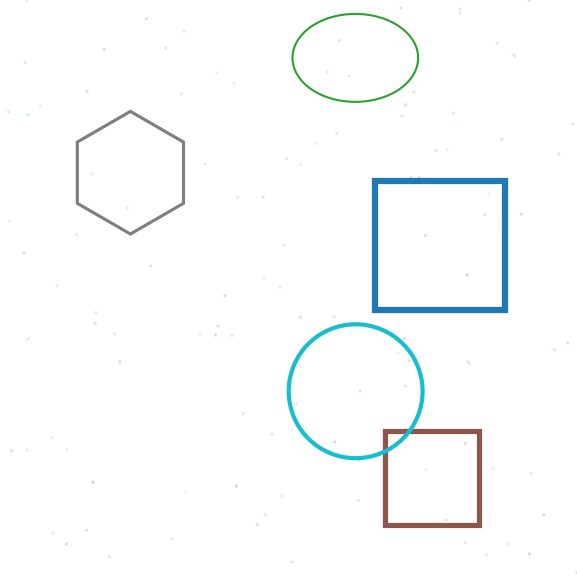[{"shape": "square", "thickness": 3, "radius": 0.56, "center": [0.761, 0.574]}, {"shape": "oval", "thickness": 1, "radius": 0.54, "center": [0.615, 0.899]}, {"shape": "square", "thickness": 2.5, "radius": 0.41, "center": [0.748, 0.172]}, {"shape": "hexagon", "thickness": 1.5, "radius": 0.53, "center": [0.226, 0.7]}, {"shape": "circle", "thickness": 2, "radius": 0.58, "center": [0.616, 0.322]}]